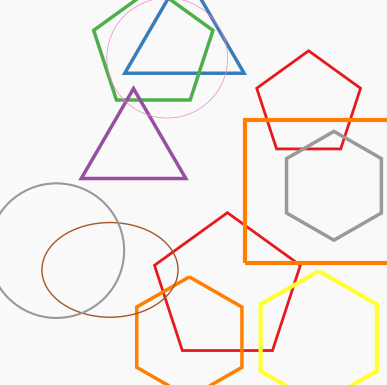[{"shape": "pentagon", "thickness": 2, "radius": 0.7, "center": [0.796, 0.727]}, {"shape": "pentagon", "thickness": 2, "radius": 0.99, "center": [0.587, 0.25]}, {"shape": "triangle", "thickness": 2.5, "radius": 0.89, "center": [0.476, 0.899]}, {"shape": "pentagon", "thickness": 2.5, "radius": 0.81, "center": [0.396, 0.871]}, {"shape": "triangle", "thickness": 2.5, "radius": 0.78, "center": [0.345, 0.614]}, {"shape": "hexagon", "thickness": 2.5, "radius": 0.78, "center": [0.489, 0.124]}, {"shape": "square", "thickness": 3, "radius": 0.93, "center": [0.818, 0.503]}, {"shape": "hexagon", "thickness": 3, "radius": 0.87, "center": [0.823, 0.123]}, {"shape": "oval", "thickness": 1, "radius": 0.88, "center": [0.284, 0.299]}, {"shape": "circle", "thickness": 0.5, "radius": 0.78, "center": [0.432, 0.849]}, {"shape": "circle", "thickness": 1.5, "radius": 0.87, "center": [0.146, 0.349]}, {"shape": "hexagon", "thickness": 2.5, "radius": 0.71, "center": [0.862, 0.517]}]